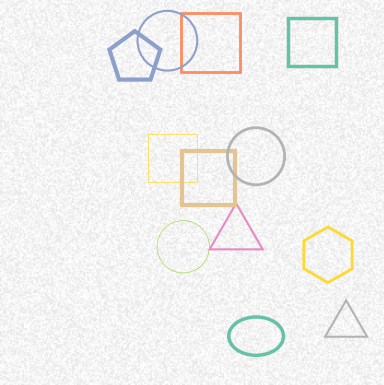[{"shape": "square", "thickness": 2.5, "radius": 0.31, "center": [0.811, 0.891]}, {"shape": "oval", "thickness": 2.5, "radius": 0.36, "center": [0.665, 0.127]}, {"shape": "square", "thickness": 2, "radius": 0.38, "center": [0.546, 0.89]}, {"shape": "pentagon", "thickness": 3, "radius": 0.35, "center": [0.35, 0.85]}, {"shape": "circle", "thickness": 1.5, "radius": 0.39, "center": [0.435, 0.894]}, {"shape": "triangle", "thickness": 1.5, "radius": 0.4, "center": [0.613, 0.392]}, {"shape": "circle", "thickness": 0.5, "radius": 0.34, "center": [0.476, 0.359]}, {"shape": "square", "thickness": 0.5, "radius": 0.31, "center": [0.448, 0.59]}, {"shape": "hexagon", "thickness": 2, "radius": 0.36, "center": [0.852, 0.338]}, {"shape": "square", "thickness": 3, "radius": 0.35, "center": [0.542, 0.538]}, {"shape": "circle", "thickness": 2, "radius": 0.37, "center": [0.665, 0.594]}, {"shape": "triangle", "thickness": 1.5, "radius": 0.32, "center": [0.899, 0.157]}]